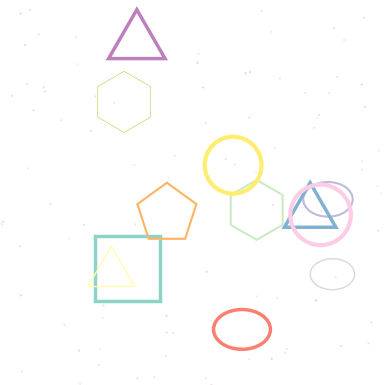[{"shape": "square", "thickness": 2.5, "radius": 0.42, "center": [0.331, 0.303]}, {"shape": "triangle", "thickness": 1, "radius": 0.35, "center": [0.289, 0.291]}, {"shape": "oval", "thickness": 1.5, "radius": 0.32, "center": [0.852, 0.482]}, {"shape": "oval", "thickness": 2.5, "radius": 0.37, "center": [0.629, 0.144]}, {"shape": "triangle", "thickness": 2.5, "radius": 0.39, "center": [0.806, 0.448]}, {"shape": "pentagon", "thickness": 1.5, "radius": 0.4, "center": [0.434, 0.445]}, {"shape": "hexagon", "thickness": 0.5, "radius": 0.4, "center": [0.322, 0.735]}, {"shape": "circle", "thickness": 3, "radius": 0.39, "center": [0.833, 0.442]}, {"shape": "oval", "thickness": 1, "radius": 0.29, "center": [0.863, 0.288]}, {"shape": "triangle", "thickness": 2.5, "radius": 0.42, "center": [0.355, 0.89]}, {"shape": "hexagon", "thickness": 1.5, "radius": 0.39, "center": [0.667, 0.455]}, {"shape": "circle", "thickness": 3, "radius": 0.37, "center": [0.605, 0.571]}]